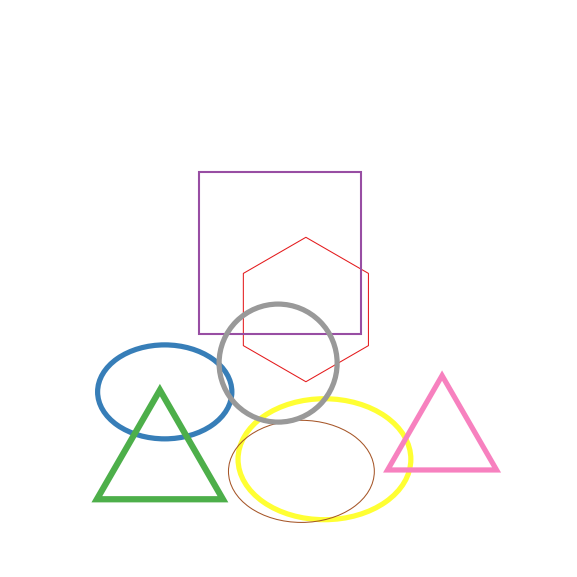[{"shape": "hexagon", "thickness": 0.5, "radius": 0.63, "center": [0.53, 0.463]}, {"shape": "oval", "thickness": 2.5, "radius": 0.58, "center": [0.285, 0.321]}, {"shape": "triangle", "thickness": 3, "radius": 0.63, "center": [0.277, 0.198]}, {"shape": "square", "thickness": 1, "radius": 0.7, "center": [0.485, 0.56]}, {"shape": "oval", "thickness": 2.5, "radius": 0.75, "center": [0.562, 0.204]}, {"shape": "oval", "thickness": 0.5, "radius": 0.63, "center": [0.522, 0.183]}, {"shape": "triangle", "thickness": 2.5, "radius": 0.54, "center": [0.765, 0.24]}, {"shape": "circle", "thickness": 2.5, "radius": 0.51, "center": [0.482, 0.37]}]